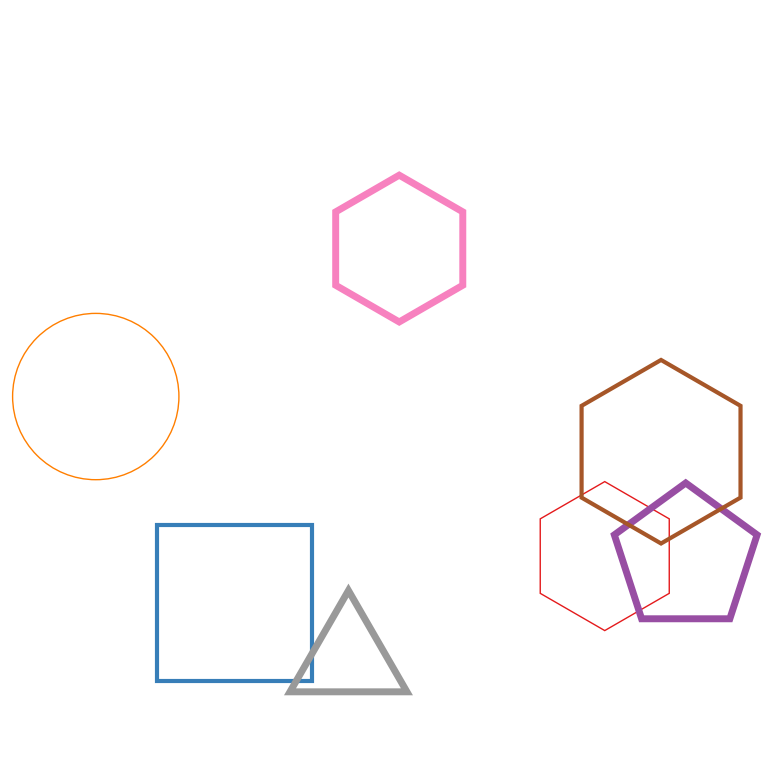[{"shape": "hexagon", "thickness": 0.5, "radius": 0.48, "center": [0.785, 0.278]}, {"shape": "square", "thickness": 1.5, "radius": 0.5, "center": [0.305, 0.217]}, {"shape": "pentagon", "thickness": 2.5, "radius": 0.49, "center": [0.891, 0.275]}, {"shape": "circle", "thickness": 0.5, "radius": 0.54, "center": [0.124, 0.485]}, {"shape": "hexagon", "thickness": 1.5, "radius": 0.6, "center": [0.859, 0.413]}, {"shape": "hexagon", "thickness": 2.5, "radius": 0.48, "center": [0.518, 0.677]}, {"shape": "triangle", "thickness": 2.5, "radius": 0.44, "center": [0.453, 0.145]}]